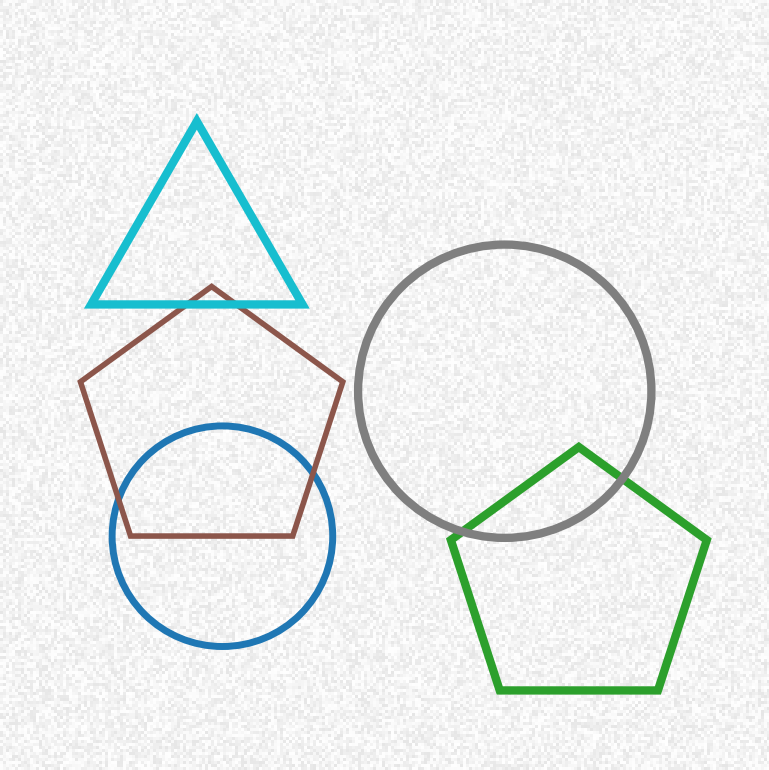[{"shape": "circle", "thickness": 2.5, "radius": 0.72, "center": [0.289, 0.304]}, {"shape": "pentagon", "thickness": 3, "radius": 0.87, "center": [0.752, 0.245]}, {"shape": "pentagon", "thickness": 2, "radius": 0.9, "center": [0.275, 0.449]}, {"shape": "circle", "thickness": 3, "radius": 0.95, "center": [0.656, 0.492]}, {"shape": "triangle", "thickness": 3, "radius": 0.79, "center": [0.256, 0.684]}]